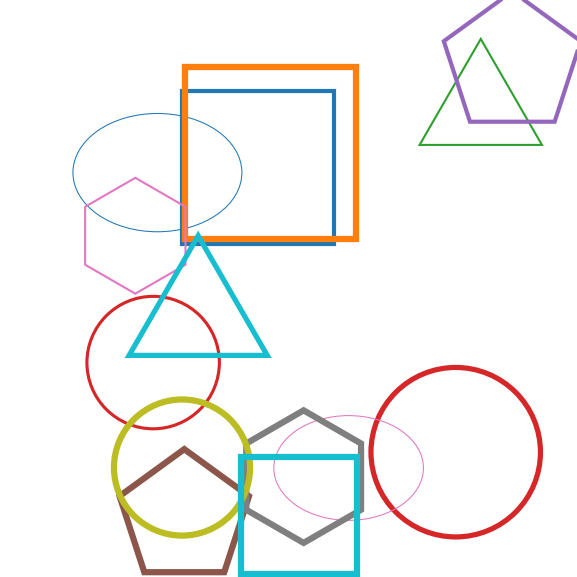[{"shape": "oval", "thickness": 0.5, "radius": 0.73, "center": [0.273, 0.7]}, {"shape": "square", "thickness": 2, "radius": 0.66, "center": [0.447, 0.709]}, {"shape": "square", "thickness": 3, "radius": 0.74, "center": [0.468, 0.734]}, {"shape": "triangle", "thickness": 1, "radius": 0.61, "center": [0.832, 0.809]}, {"shape": "circle", "thickness": 2.5, "radius": 0.73, "center": [0.789, 0.216]}, {"shape": "circle", "thickness": 1.5, "radius": 0.57, "center": [0.265, 0.371]}, {"shape": "pentagon", "thickness": 2, "radius": 0.62, "center": [0.887, 0.889]}, {"shape": "pentagon", "thickness": 3, "radius": 0.59, "center": [0.319, 0.104]}, {"shape": "oval", "thickness": 0.5, "radius": 0.65, "center": [0.604, 0.189]}, {"shape": "hexagon", "thickness": 1, "radius": 0.5, "center": [0.234, 0.591]}, {"shape": "hexagon", "thickness": 3, "radius": 0.57, "center": [0.526, 0.174]}, {"shape": "circle", "thickness": 3, "radius": 0.59, "center": [0.315, 0.19]}, {"shape": "square", "thickness": 3, "radius": 0.51, "center": [0.518, 0.106]}, {"shape": "triangle", "thickness": 2.5, "radius": 0.69, "center": [0.343, 0.453]}]